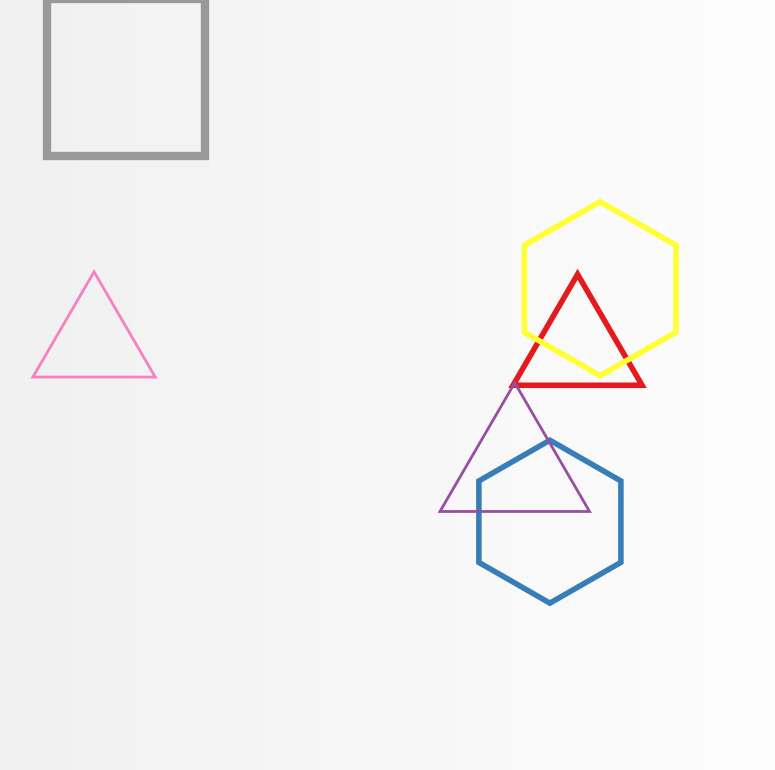[{"shape": "triangle", "thickness": 2, "radius": 0.48, "center": [0.745, 0.548]}, {"shape": "hexagon", "thickness": 2, "radius": 0.53, "center": [0.71, 0.322]}, {"shape": "triangle", "thickness": 1, "radius": 0.56, "center": [0.664, 0.391]}, {"shape": "hexagon", "thickness": 2, "radius": 0.56, "center": [0.774, 0.625]}, {"shape": "triangle", "thickness": 1, "radius": 0.46, "center": [0.121, 0.556]}, {"shape": "square", "thickness": 3, "radius": 0.51, "center": [0.162, 0.899]}]